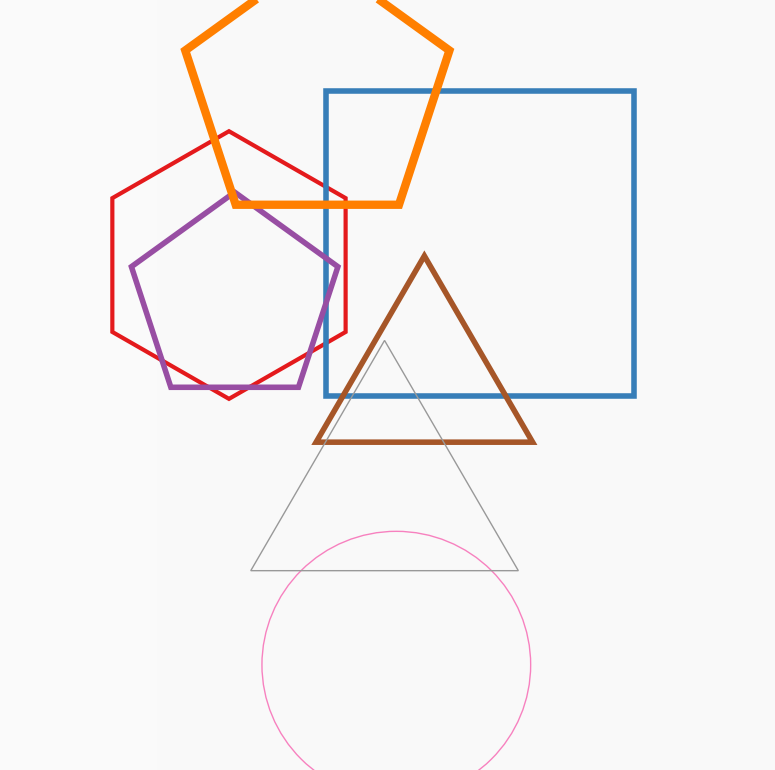[{"shape": "hexagon", "thickness": 1.5, "radius": 0.87, "center": [0.295, 0.656]}, {"shape": "square", "thickness": 2, "radius": 0.99, "center": [0.619, 0.684]}, {"shape": "pentagon", "thickness": 2, "radius": 0.7, "center": [0.303, 0.61]}, {"shape": "pentagon", "thickness": 3, "radius": 0.9, "center": [0.409, 0.879]}, {"shape": "triangle", "thickness": 2, "radius": 0.81, "center": [0.548, 0.506]}, {"shape": "circle", "thickness": 0.5, "radius": 0.87, "center": [0.511, 0.137]}, {"shape": "triangle", "thickness": 0.5, "radius": 1.0, "center": [0.496, 0.359]}]